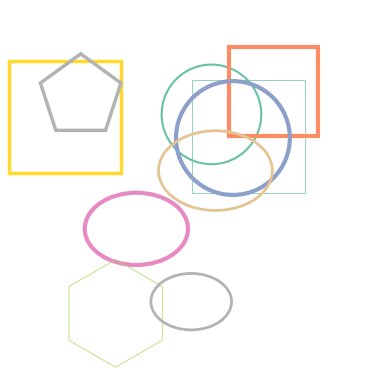[{"shape": "square", "thickness": 0.5, "radius": 0.73, "center": [0.646, 0.646]}, {"shape": "circle", "thickness": 1.5, "radius": 0.65, "center": [0.549, 0.703]}, {"shape": "square", "thickness": 3, "radius": 0.58, "center": [0.711, 0.761]}, {"shape": "circle", "thickness": 3, "radius": 0.74, "center": [0.605, 0.642]}, {"shape": "oval", "thickness": 3, "radius": 0.67, "center": [0.354, 0.406]}, {"shape": "hexagon", "thickness": 0.5, "radius": 0.7, "center": [0.3, 0.186]}, {"shape": "square", "thickness": 2.5, "radius": 0.73, "center": [0.17, 0.695]}, {"shape": "oval", "thickness": 2, "radius": 0.74, "center": [0.56, 0.557]}, {"shape": "oval", "thickness": 2, "radius": 0.52, "center": [0.497, 0.216]}, {"shape": "pentagon", "thickness": 2.5, "radius": 0.55, "center": [0.21, 0.75]}]